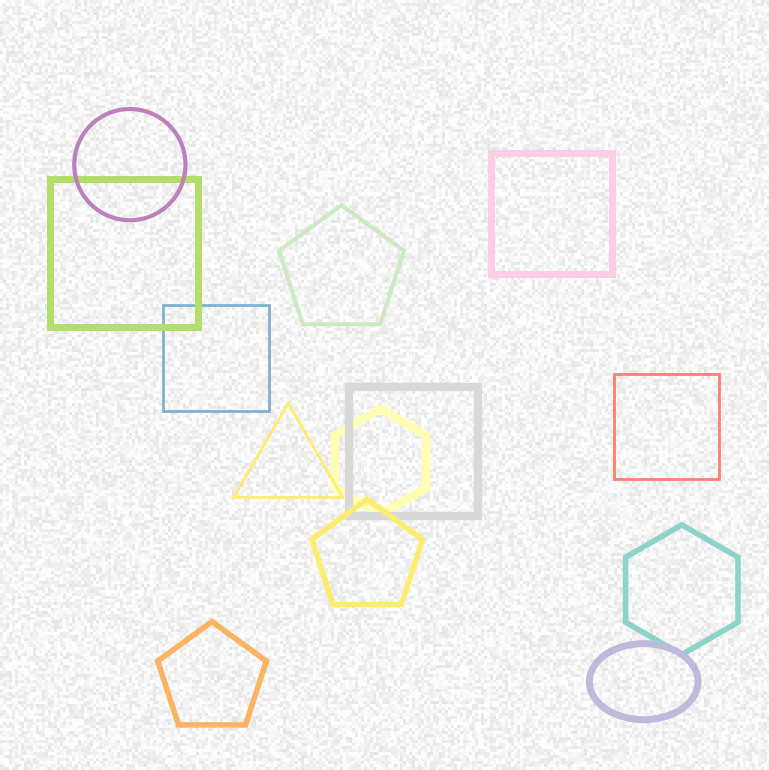[{"shape": "hexagon", "thickness": 2, "radius": 0.42, "center": [0.885, 0.234]}, {"shape": "hexagon", "thickness": 3, "radius": 0.34, "center": [0.494, 0.401]}, {"shape": "oval", "thickness": 2.5, "radius": 0.35, "center": [0.836, 0.115]}, {"shape": "square", "thickness": 1, "radius": 0.34, "center": [0.866, 0.446]}, {"shape": "square", "thickness": 1, "radius": 0.34, "center": [0.28, 0.535]}, {"shape": "pentagon", "thickness": 2, "radius": 0.37, "center": [0.275, 0.119]}, {"shape": "square", "thickness": 2.5, "radius": 0.48, "center": [0.161, 0.672]}, {"shape": "square", "thickness": 2.5, "radius": 0.39, "center": [0.716, 0.722]}, {"shape": "square", "thickness": 3, "radius": 0.42, "center": [0.537, 0.414]}, {"shape": "circle", "thickness": 1.5, "radius": 0.36, "center": [0.169, 0.786]}, {"shape": "pentagon", "thickness": 1.5, "radius": 0.43, "center": [0.443, 0.648]}, {"shape": "triangle", "thickness": 1, "radius": 0.41, "center": [0.374, 0.395]}, {"shape": "pentagon", "thickness": 2, "radius": 0.38, "center": [0.477, 0.276]}]